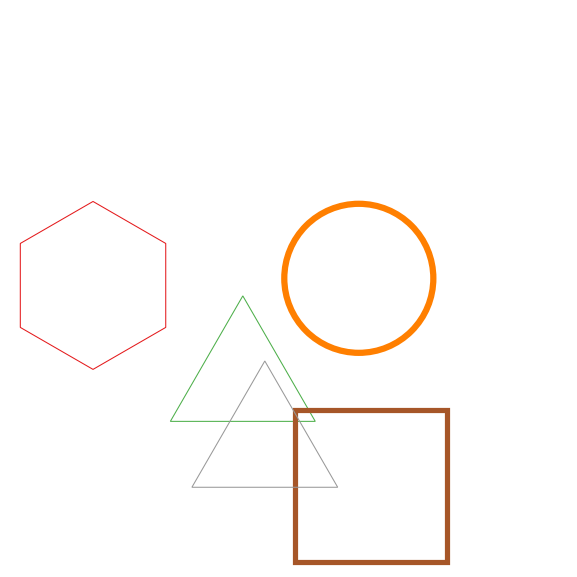[{"shape": "hexagon", "thickness": 0.5, "radius": 0.73, "center": [0.161, 0.505]}, {"shape": "triangle", "thickness": 0.5, "radius": 0.72, "center": [0.42, 0.342]}, {"shape": "circle", "thickness": 3, "radius": 0.65, "center": [0.621, 0.517]}, {"shape": "square", "thickness": 2.5, "radius": 0.66, "center": [0.642, 0.157]}, {"shape": "triangle", "thickness": 0.5, "radius": 0.73, "center": [0.459, 0.228]}]